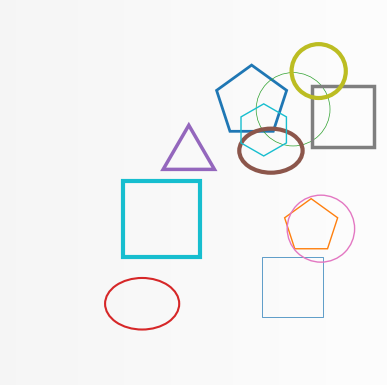[{"shape": "pentagon", "thickness": 2, "radius": 0.48, "center": [0.649, 0.736]}, {"shape": "square", "thickness": 0.5, "radius": 0.39, "center": [0.755, 0.255]}, {"shape": "pentagon", "thickness": 1, "radius": 0.36, "center": [0.803, 0.412]}, {"shape": "circle", "thickness": 0.5, "radius": 0.48, "center": [0.756, 0.716]}, {"shape": "oval", "thickness": 1.5, "radius": 0.48, "center": [0.367, 0.211]}, {"shape": "triangle", "thickness": 2.5, "radius": 0.38, "center": [0.487, 0.598]}, {"shape": "oval", "thickness": 3, "radius": 0.41, "center": [0.699, 0.609]}, {"shape": "circle", "thickness": 1, "radius": 0.43, "center": [0.828, 0.406]}, {"shape": "square", "thickness": 2.5, "radius": 0.4, "center": [0.885, 0.697]}, {"shape": "circle", "thickness": 3, "radius": 0.35, "center": [0.822, 0.815]}, {"shape": "hexagon", "thickness": 1, "radius": 0.34, "center": [0.681, 0.663]}, {"shape": "square", "thickness": 3, "radius": 0.49, "center": [0.417, 0.431]}]